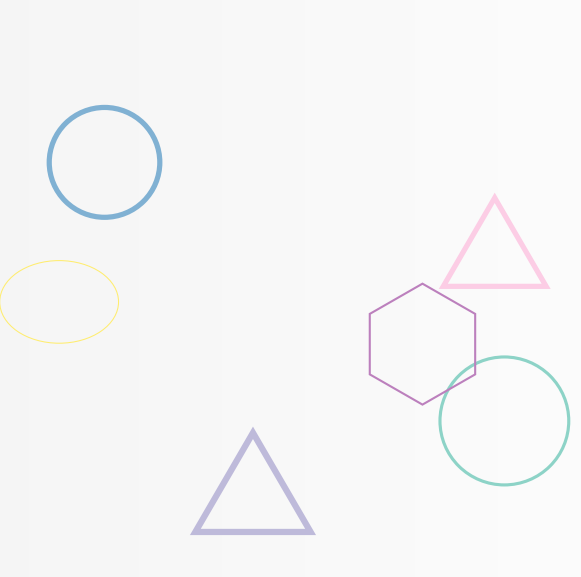[{"shape": "circle", "thickness": 1.5, "radius": 0.55, "center": [0.868, 0.27]}, {"shape": "triangle", "thickness": 3, "radius": 0.57, "center": [0.435, 0.135]}, {"shape": "circle", "thickness": 2.5, "radius": 0.48, "center": [0.18, 0.718]}, {"shape": "triangle", "thickness": 2.5, "radius": 0.51, "center": [0.851, 0.554]}, {"shape": "hexagon", "thickness": 1, "radius": 0.52, "center": [0.727, 0.403]}, {"shape": "oval", "thickness": 0.5, "radius": 0.51, "center": [0.102, 0.476]}]